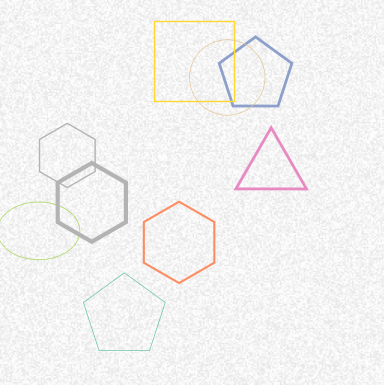[{"shape": "pentagon", "thickness": 0.5, "radius": 0.56, "center": [0.323, 0.18]}, {"shape": "hexagon", "thickness": 1.5, "radius": 0.53, "center": [0.465, 0.37]}, {"shape": "pentagon", "thickness": 2, "radius": 0.5, "center": [0.664, 0.805]}, {"shape": "triangle", "thickness": 2, "radius": 0.53, "center": [0.704, 0.562]}, {"shape": "oval", "thickness": 0.5, "radius": 0.54, "center": [0.1, 0.4]}, {"shape": "square", "thickness": 1, "radius": 0.52, "center": [0.503, 0.842]}, {"shape": "circle", "thickness": 0.5, "radius": 0.49, "center": [0.59, 0.799]}, {"shape": "hexagon", "thickness": 3, "radius": 0.51, "center": [0.238, 0.474]}, {"shape": "hexagon", "thickness": 1, "radius": 0.42, "center": [0.175, 0.596]}]